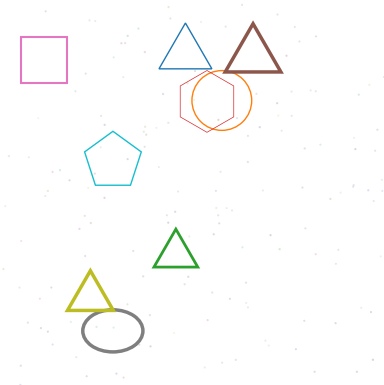[{"shape": "triangle", "thickness": 1, "radius": 0.4, "center": [0.482, 0.861]}, {"shape": "circle", "thickness": 1, "radius": 0.39, "center": [0.576, 0.739]}, {"shape": "triangle", "thickness": 2, "radius": 0.33, "center": [0.457, 0.339]}, {"shape": "hexagon", "thickness": 0.5, "radius": 0.4, "center": [0.538, 0.737]}, {"shape": "triangle", "thickness": 2.5, "radius": 0.42, "center": [0.657, 0.855]}, {"shape": "square", "thickness": 1.5, "radius": 0.3, "center": [0.115, 0.844]}, {"shape": "oval", "thickness": 2.5, "radius": 0.39, "center": [0.293, 0.141]}, {"shape": "triangle", "thickness": 2.5, "radius": 0.34, "center": [0.235, 0.228]}, {"shape": "pentagon", "thickness": 1, "radius": 0.39, "center": [0.293, 0.582]}]